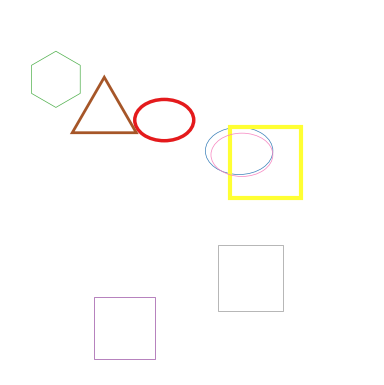[{"shape": "oval", "thickness": 2.5, "radius": 0.38, "center": [0.427, 0.688]}, {"shape": "oval", "thickness": 0.5, "radius": 0.44, "center": [0.621, 0.608]}, {"shape": "hexagon", "thickness": 0.5, "radius": 0.36, "center": [0.145, 0.794]}, {"shape": "square", "thickness": 0.5, "radius": 0.4, "center": [0.323, 0.148]}, {"shape": "square", "thickness": 3, "radius": 0.46, "center": [0.689, 0.578]}, {"shape": "triangle", "thickness": 2, "radius": 0.48, "center": [0.271, 0.703]}, {"shape": "oval", "thickness": 0.5, "radius": 0.4, "center": [0.628, 0.598]}, {"shape": "square", "thickness": 0.5, "radius": 0.43, "center": [0.651, 0.278]}]